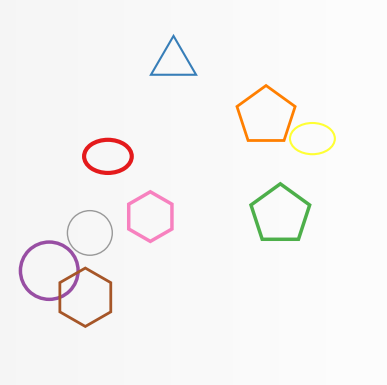[{"shape": "oval", "thickness": 3, "radius": 0.31, "center": [0.279, 0.594]}, {"shape": "triangle", "thickness": 1.5, "radius": 0.34, "center": [0.448, 0.839]}, {"shape": "pentagon", "thickness": 2.5, "radius": 0.4, "center": [0.723, 0.443]}, {"shape": "circle", "thickness": 2.5, "radius": 0.37, "center": [0.127, 0.297]}, {"shape": "pentagon", "thickness": 2, "radius": 0.39, "center": [0.687, 0.699]}, {"shape": "oval", "thickness": 1.5, "radius": 0.29, "center": [0.806, 0.64]}, {"shape": "hexagon", "thickness": 2, "radius": 0.38, "center": [0.22, 0.228]}, {"shape": "hexagon", "thickness": 2.5, "radius": 0.32, "center": [0.388, 0.437]}, {"shape": "circle", "thickness": 1, "radius": 0.29, "center": [0.232, 0.395]}]